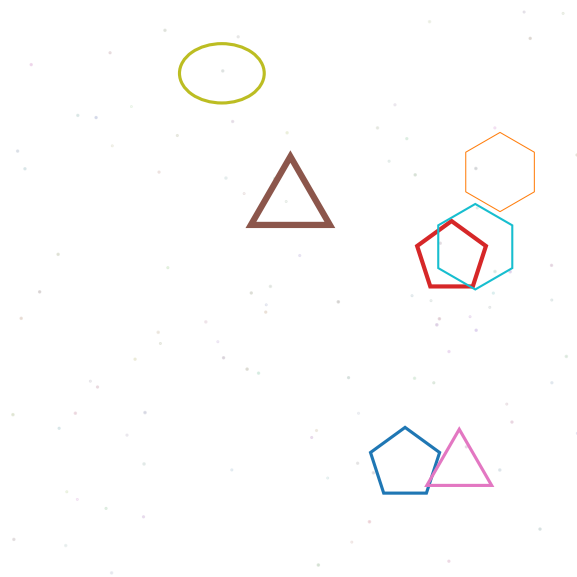[{"shape": "pentagon", "thickness": 1.5, "radius": 0.31, "center": [0.701, 0.196]}, {"shape": "hexagon", "thickness": 0.5, "radius": 0.34, "center": [0.866, 0.701]}, {"shape": "pentagon", "thickness": 2, "radius": 0.31, "center": [0.782, 0.554]}, {"shape": "triangle", "thickness": 3, "radius": 0.39, "center": [0.503, 0.649]}, {"shape": "triangle", "thickness": 1.5, "radius": 0.32, "center": [0.795, 0.191]}, {"shape": "oval", "thickness": 1.5, "radius": 0.37, "center": [0.384, 0.872]}, {"shape": "hexagon", "thickness": 1, "radius": 0.37, "center": [0.823, 0.572]}]